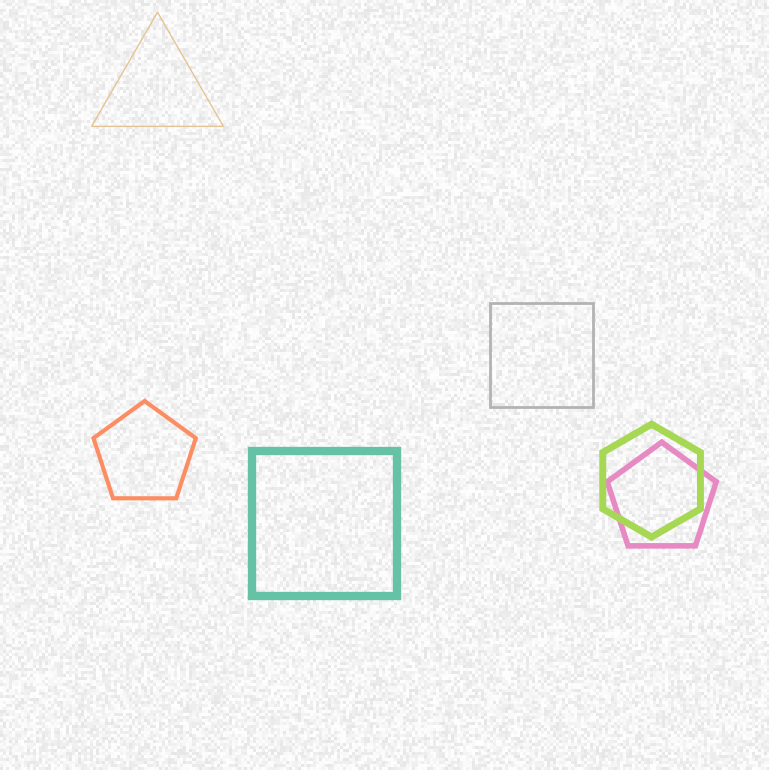[{"shape": "square", "thickness": 3, "radius": 0.47, "center": [0.421, 0.321]}, {"shape": "pentagon", "thickness": 1.5, "radius": 0.35, "center": [0.188, 0.409]}, {"shape": "pentagon", "thickness": 2, "radius": 0.37, "center": [0.859, 0.351]}, {"shape": "hexagon", "thickness": 2.5, "radius": 0.37, "center": [0.846, 0.376]}, {"shape": "triangle", "thickness": 0.5, "radius": 0.49, "center": [0.205, 0.885]}, {"shape": "square", "thickness": 1, "radius": 0.34, "center": [0.703, 0.539]}]